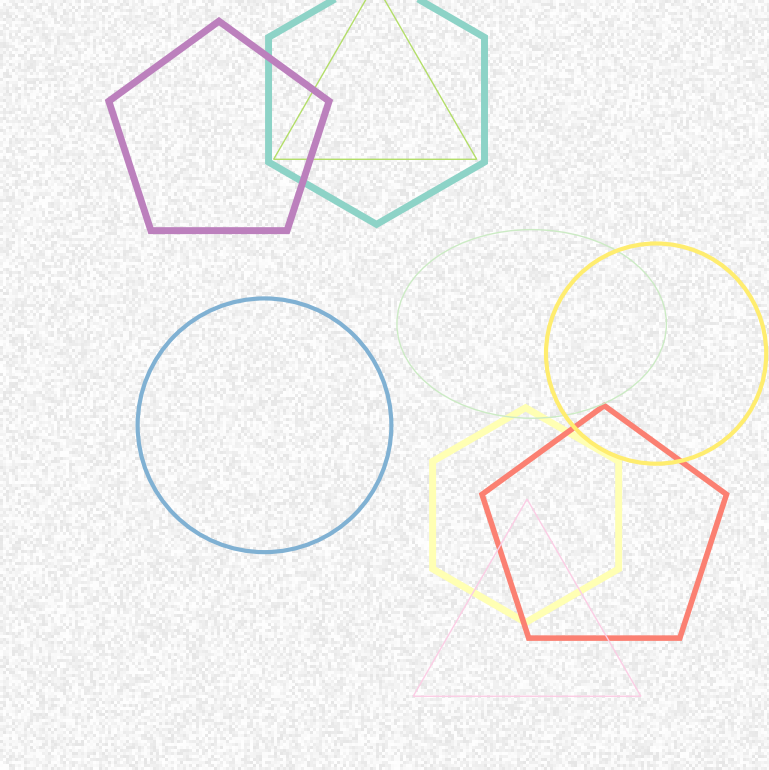[{"shape": "hexagon", "thickness": 2.5, "radius": 0.81, "center": [0.489, 0.871]}, {"shape": "hexagon", "thickness": 2.5, "radius": 0.7, "center": [0.683, 0.331]}, {"shape": "pentagon", "thickness": 2, "radius": 0.83, "center": [0.785, 0.306]}, {"shape": "circle", "thickness": 1.5, "radius": 0.82, "center": [0.343, 0.448]}, {"shape": "triangle", "thickness": 0.5, "radius": 0.76, "center": [0.487, 0.869]}, {"shape": "triangle", "thickness": 0.5, "radius": 0.85, "center": [0.684, 0.181]}, {"shape": "pentagon", "thickness": 2.5, "radius": 0.75, "center": [0.284, 0.822]}, {"shape": "oval", "thickness": 0.5, "radius": 0.87, "center": [0.69, 0.579]}, {"shape": "circle", "thickness": 1.5, "radius": 0.72, "center": [0.852, 0.541]}]